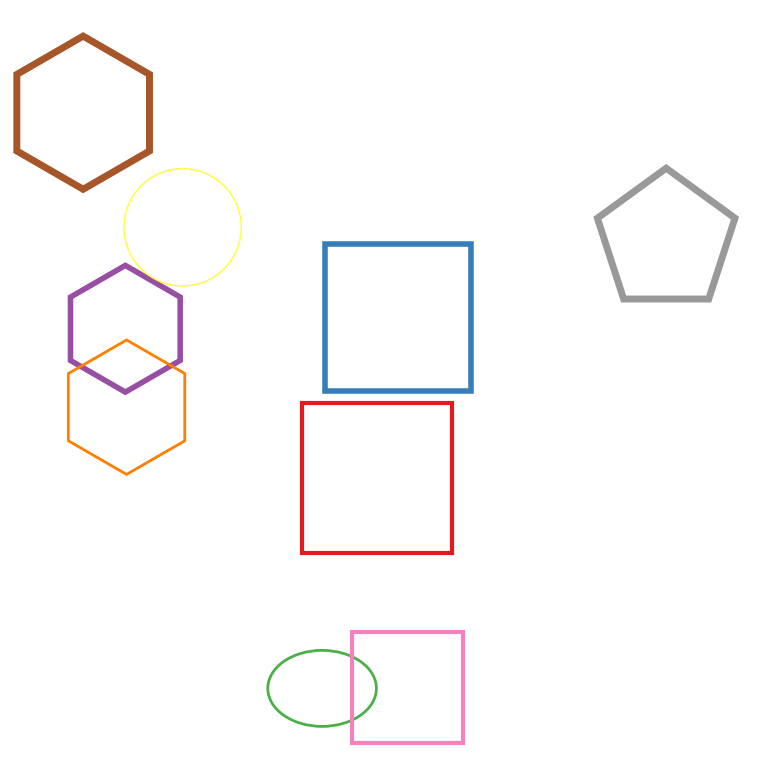[{"shape": "square", "thickness": 1.5, "radius": 0.49, "center": [0.49, 0.379]}, {"shape": "square", "thickness": 2, "radius": 0.47, "center": [0.517, 0.588]}, {"shape": "oval", "thickness": 1, "radius": 0.35, "center": [0.418, 0.106]}, {"shape": "hexagon", "thickness": 2, "radius": 0.41, "center": [0.163, 0.573]}, {"shape": "hexagon", "thickness": 1, "radius": 0.44, "center": [0.164, 0.471]}, {"shape": "circle", "thickness": 0.5, "radius": 0.38, "center": [0.237, 0.705]}, {"shape": "hexagon", "thickness": 2.5, "radius": 0.5, "center": [0.108, 0.854]}, {"shape": "square", "thickness": 1.5, "radius": 0.36, "center": [0.529, 0.107]}, {"shape": "pentagon", "thickness": 2.5, "radius": 0.47, "center": [0.865, 0.688]}]